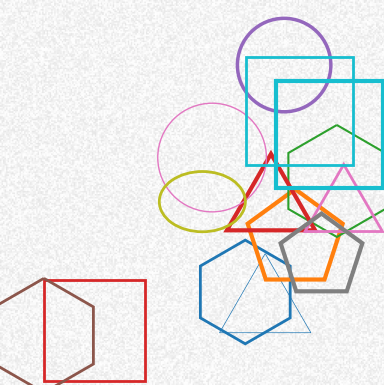[{"shape": "triangle", "thickness": 0.5, "radius": 0.69, "center": [0.689, 0.204]}, {"shape": "hexagon", "thickness": 2, "radius": 0.67, "center": [0.637, 0.242]}, {"shape": "pentagon", "thickness": 3, "radius": 0.65, "center": [0.767, 0.379]}, {"shape": "hexagon", "thickness": 1.5, "radius": 0.73, "center": [0.875, 0.53]}, {"shape": "square", "thickness": 2, "radius": 0.66, "center": [0.245, 0.142]}, {"shape": "triangle", "thickness": 3, "radius": 0.66, "center": [0.704, 0.468]}, {"shape": "circle", "thickness": 2.5, "radius": 0.61, "center": [0.738, 0.831]}, {"shape": "hexagon", "thickness": 2, "radius": 0.74, "center": [0.114, 0.129]}, {"shape": "circle", "thickness": 1, "radius": 0.71, "center": [0.551, 0.591]}, {"shape": "triangle", "thickness": 2, "radius": 0.58, "center": [0.893, 0.457]}, {"shape": "pentagon", "thickness": 3, "radius": 0.56, "center": [0.835, 0.334]}, {"shape": "oval", "thickness": 2, "radius": 0.56, "center": [0.526, 0.476]}, {"shape": "square", "thickness": 2, "radius": 0.7, "center": [0.778, 0.712]}, {"shape": "square", "thickness": 3, "radius": 0.69, "center": [0.856, 0.65]}]